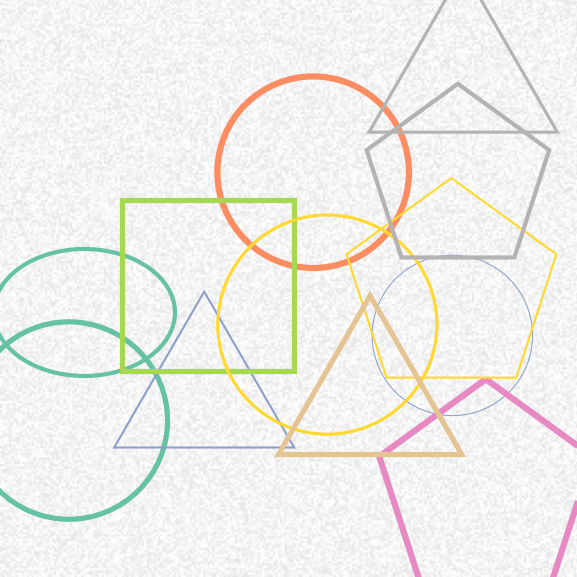[{"shape": "oval", "thickness": 2, "radius": 0.79, "center": [0.146, 0.458]}, {"shape": "circle", "thickness": 2.5, "radius": 0.85, "center": [0.119, 0.271]}, {"shape": "circle", "thickness": 3, "radius": 0.83, "center": [0.542, 0.701]}, {"shape": "circle", "thickness": 0.5, "radius": 0.69, "center": [0.783, 0.418]}, {"shape": "triangle", "thickness": 1, "radius": 0.9, "center": [0.354, 0.314]}, {"shape": "pentagon", "thickness": 3, "radius": 0.97, "center": [0.841, 0.149]}, {"shape": "square", "thickness": 2.5, "radius": 0.74, "center": [0.36, 0.505]}, {"shape": "pentagon", "thickness": 1, "radius": 0.96, "center": [0.782, 0.5]}, {"shape": "circle", "thickness": 1.5, "radius": 0.95, "center": [0.567, 0.437]}, {"shape": "triangle", "thickness": 2.5, "radius": 0.92, "center": [0.641, 0.304]}, {"shape": "triangle", "thickness": 1.5, "radius": 0.94, "center": [0.802, 0.864]}, {"shape": "pentagon", "thickness": 2, "radius": 0.83, "center": [0.793, 0.688]}]